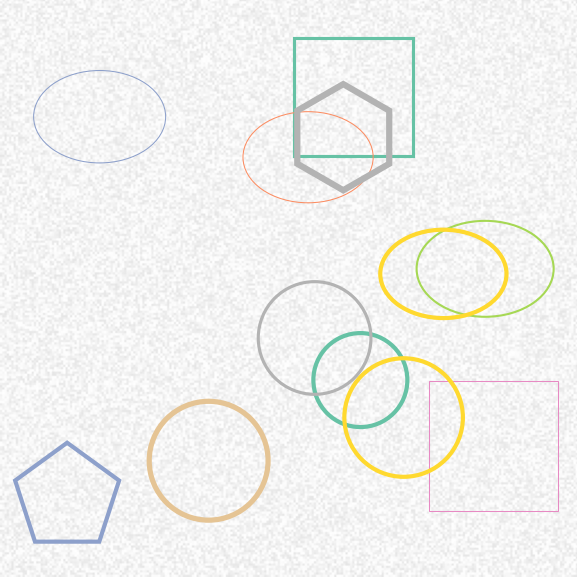[{"shape": "circle", "thickness": 2, "radius": 0.41, "center": [0.624, 0.341]}, {"shape": "square", "thickness": 1.5, "radius": 0.51, "center": [0.612, 0.831]}, {"shape": "oval", "thickness": 0.5, "radius": 0.56, "center": [0.533, 0.727]}, {"shape": "oval", "thickness": 0.5, "radius": 0.57, "center": [0.173, 0.797]}, {"shape": "pentagon", "thickness": 2, "radius": 0.47, "center": [0.116, 0.138]}, {"shape": "square", "thickness": 0.5, "radius": 0.56, "center": [0.855, 0.226]}, {"shape": "oval", "thickness": 1, "radius": 0.59, "center": [0.84, 0.534]}, {"shape": "oval", "thickness": 2, "radius": 0.55, "center": [0.768, 0.525]}, {"shape": "circle", "thickness": 2, "radius": 0.51, "center": [0.699, 0.276]}, {"shape": "circle", "thickness": 2.5, "radius": 0.51, "center": [0.361, 0.201]}, {"shape": "circle", "thickness": 1.5, "radius": 0.49, "center": [0.545, 0.414]}, {"shape": "hexagon", "thickness": 3, "radius": 0.46, "center": [0.594, 0.762]}]